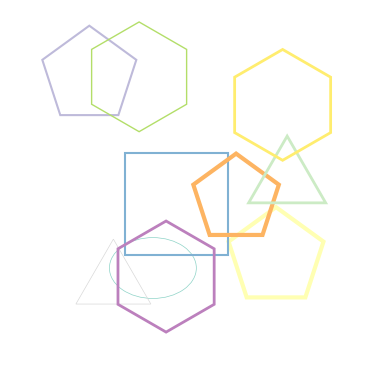[{"shape": "oval", "thickness": 0.5, "radius": 0.56, "center": [0.397, 0.304]}, {"shape": "pentagon", "thickness": 3, "radius": 0.65, "center": [0.717, 0.332]}, {"shape": "pentagon", "thickness": 1.5, "radius": 0.64, "center": [0.232, 0.805]}, {"shape": "square", "thickness": 1.5, "radius": 0.67, "center": [0.459, 0.47]}, {"shape": "pentagon", "thickness": 3, "radius": 0.58, "center": [0.613, 0.484]}, {"shape": "hexagon", "thickness": 1, "radius": 0.71, "center": [0.361, 0.8]}, {"shape": "triangle", "thickness": 0.5, "radius": 0.56, "center": [0.294, 0.266]}, {"shape": "hexagon", "thickness": 2, "radius": 0.72, "center": [0.431, 0.282]}, {"shape": "triangle", "thickness": 2, "radius": 0.58, "center": [0.746, 0.531]}, {"shape": "hexagon", "thickness": 2, "radius": 0.72, "center": [0.734, 0.728]}]